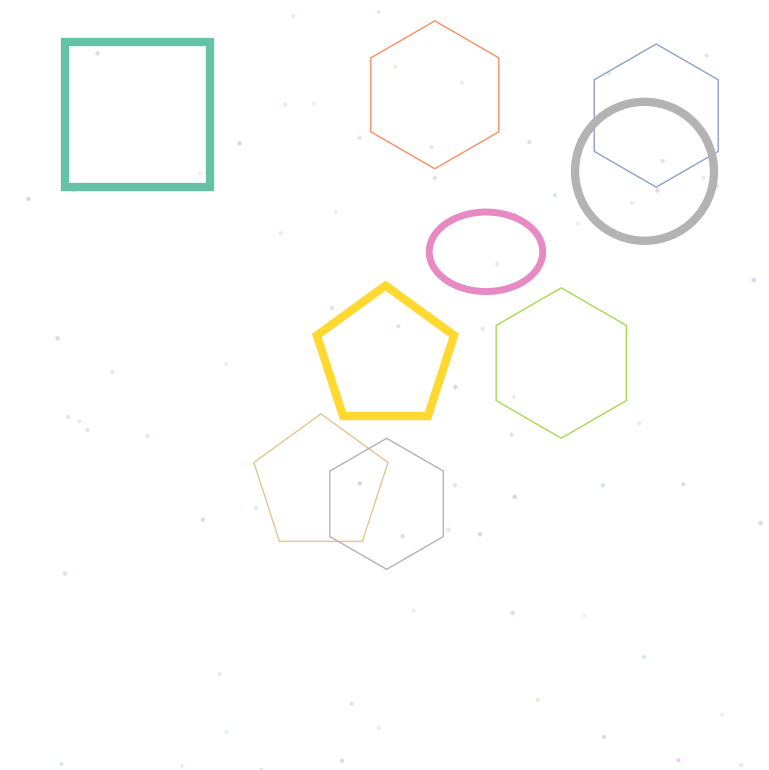[{"shape": "square", "thickness": 3, "radius": 0.47, "center": [0.178, 0.851]}, {"shape": "hexagon", "thickness": 0.5, "radius": 0.48, "center": [0.565, 0.877]}, {"shape": "hexagon", "thickness": 0.5, "radius": 0.46, "center": [0.852, 0.85]}, {"shape": "oval", "thickness": 2.5, "radius": 0.37, "center": [0.631, 0.673]}, {"shape": "hexagon", "thickness": 0.5, "radius": 0.49, "center": [0.729, 0.529]}, {"shape": "pentagon", "thickness": 3, "radius": 0.47, "center": [0.501, 0.535]}, {"shape": "pentagon", "thickness": 0.5, "radius": 0.46, "center": [0.417, 0.371]}, {"shape": "hexagon", "thickness": 0.5, "radius": 0.43, "center": [0.502, 0.346]}, {"shape": "circle", "thickness": 3, "radius": 0.45, "center": [0.837, 0.778]}]